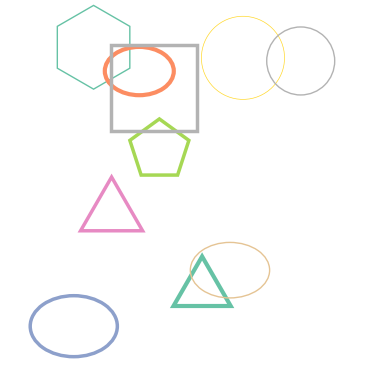[{"shape": "triangle", "thickness": 3, "radius": 0.43, "center": [0.525, 0.248]}, {"shape": "hexagon", "thickness": 1, "radius": 0.54, "center": [0.243, 0.877]}, {"shape": "oval", "thickness": 3, "radius": 0.45, "center": [0.362, 0.815]}, {"shape": "oval", "thickness": 2.5, "radius": 0.57, "center": [0.192, 0.153]}, {"shape": "triangle", "thickness": 2.5, "radius": 0.46, "center": [0.29, 0.447]}, {"shape": "pentagon", "thickness": 2.5, "radius": 0.4, "center": [0.414, 0.61]}, {"shape": "circle", "thickness": 0.5, "radius": 0.54, "center": [0.631, 0.85]}, {"shape": "oval", "thickness": 1, "radius": 0.51, "center": [0.597, 0.298]}, {"shape": "circle", "thickness": 1, "radius": 0.44, "center": [0.781, 0.842]}, {"shape": "square", "thickness": 2.5, "radius": 0.56, "center": [0.4, 0.771]}]